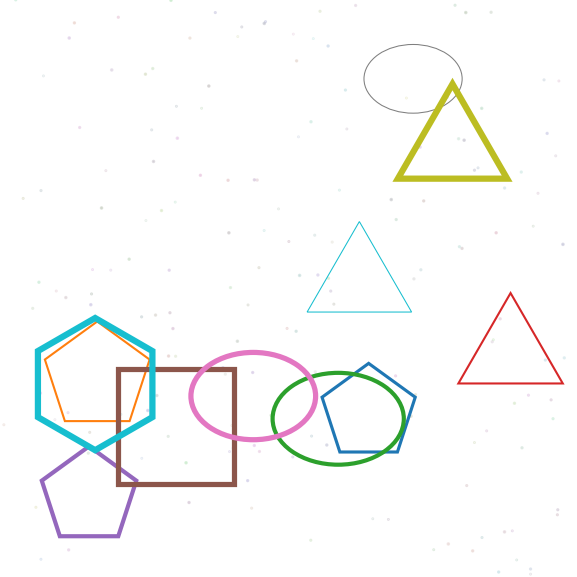[{"shape": "pentagon", "thickness": 1.5, "radius": 0.42, "center": [0.638, 0.285]}, {"shape": "pentagon", "thickness": 1, "radius": 0.48, "center": [0.168, 0.347]}, {"shape": "oval", "thickness": 2, "radius": 0.57, "center": [0.586, 0.274]}, {"shape": "triangle", "thickness": 1, "radius": 0.52, "center": [0.884, 0.387]}, {"shape": "pentagon", "thickness": 2, "radius": 0.43, "center": [0.154, 0.14]}, {"shape": "square", "thickness": 2.5, "radius": 0.5, "center": [0.305, 0.26]}, {"shape": "oval", "thickness": 2.5, "radius": 0.54, "center": [0.439, 0.313]}, {"shape": "oval", "thickness": 0.5, "radius": 0.42, "center": [0.715, 0.863]}, {"shape": "triangle", "thickness": 3, "radius": 0.55, "center": [0.784, 0.744]}, {"shape": "hexagon", "thickness": 3, "radius": 0.57, "center": [0.165, 0.334]}, {"shape": "triangle", "thickness": 0.5, "radius": 0.52, "center": [0.622, 0.511]}]